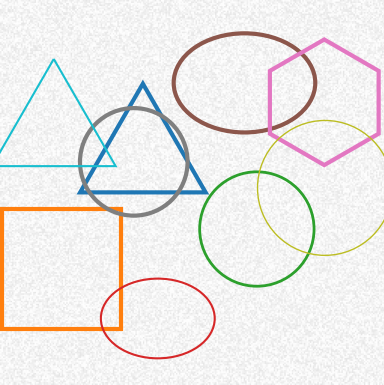[{"shape": "triangle", "thickness": 3, "radius": 0.94, "center": [0.371, 0.594]}, {"shape": "square", "thickness": 3, "radius": 0.78, "center": [0.16, 0.301]}, {"shape": "circle", "thickness": 2, "radius": 0.74, "center": [0.667, 0.405]}, {"shape": "oval", "thickness": 1.5, "radius": 0.74, "center": [0.41, 0.173]}, {"shape": "oval", "thickness": 3, "radius": 0.92, "center": [0.635, 0.785]}, {"shape": "hexagon", "thickness": 3, "radius": 0.82, "center": [0.842, 0.734]}, {"shape": "circle", "thickness": 3, "radius": 0.7, "center": [0.347, 0.58]}, {"shape": "circle", "thickness": 1, "radius": 0.88, "center": [0.844, 0.512]}, {"shape": "triangle", "thickness": 1.5, "radius": 0.93, "center": [0.14, 0.661]}]